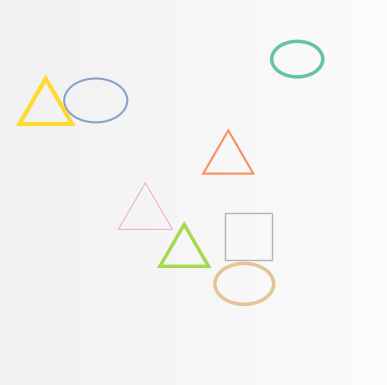[{"shape": "oval", "thickness": 2.5, "radius": 0.33, "center": [0.767, 0.846]}, {"shape": "triangle", "thickness": 1.5, "radius": 0.37, "center": [0.589, 0.586]}, {"shape": "oval", "thickness": 1.5, "radius": 0.41, "center": [0.247, 0.739]}, {"shape": "triangle", "thickness": 0.5, "radius": 0.4, "center": [0.375, 0.445]}, {"shape": "triangle", "thickness": 2.5, "radius": 0.36, "center": [0.475, 0.345]}, {"shape": "triangle", "thickness": 3, "radius": 0.39, "center": [0.118, 0.717]}, {"shape": "oval", "thickness": 2.5, "radius": 0.38, "center": [0.63, 0.263]}, {"shape": "square", "thickness": 1, "radius": 0.31, "center": [0.641, 0.385]}]